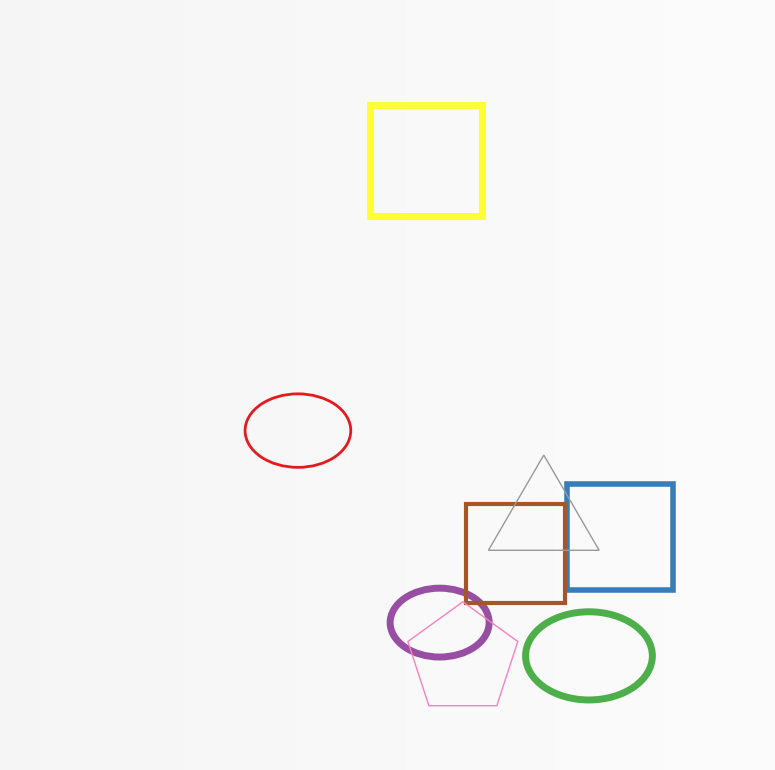[{"shape": "oval", "thickness": 1, "radius": 0.34, "center": [0.384, 0.441]}, {"shape": "square", "thickness": 2, "radius": 0.34, "center": [0.8, 0.303]}, {"shape": "oval", "thickness": 2.5, "radius": 0.41, "center": [0.76, 0.148]}, {"shape": "oval", "thickness": 2.5, "radius": 0.32, "center": [0.567, 0.191]}, {"shape": "square", "thickness": 2.5, "radius": 0.36, "center": [0.549, 0.792]}, {"shape": "square", "thickness": 1.5, "radius": 0.32, "center": [0.665, 0.281]}, {"shape": "pentagon", "thickness": 0.5, "radius": 0.37, "center": [0.597, 0.144]}, {"shape": "triangle", "thickness": 0.5, "radius": 0.41, "center": [0.702, 0.327]}]